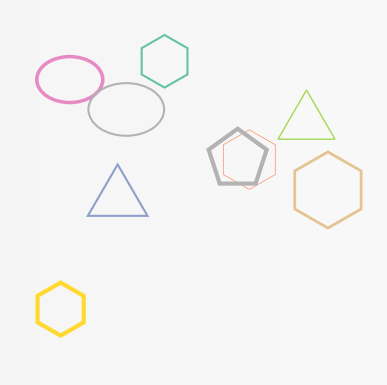[{"shape": "hexagon", "thickness": 1.5, "radius": 0.34, "center": [0.425, 0.841]}, {"shape": "hexagon", "thickness": 0.5, "radius": 0.39, "center": [0.643, 0.585]}, {"shape": "triangle", "thickness": 1.5, "radius": 0.44, "center": [0.304, 0.484]}, {"shape": "oval", "thickness": 2.5, "radius": 0.43, "center": [0.18, 0.793]}, {"shape": "triangle", "thickness": 1, "radius": 0.43, "center": [0.791, 0.681]}, {"shape": "hexagon", "thickness": 3, "radius": 0.34, "center": [0.156, 0.197]}, {"shape": "hexagon", "thickness": 2, "radius": 0.49, "center": [0.846, 0.507]}, {"shape": "pentagon", "thickness": 3, "radius": 0.39, "center": [0.613, 0.587]}, {"shape": "oval", "thickness": 1.5, "radius": 0.49, "center": [0.326, 0.716]}]